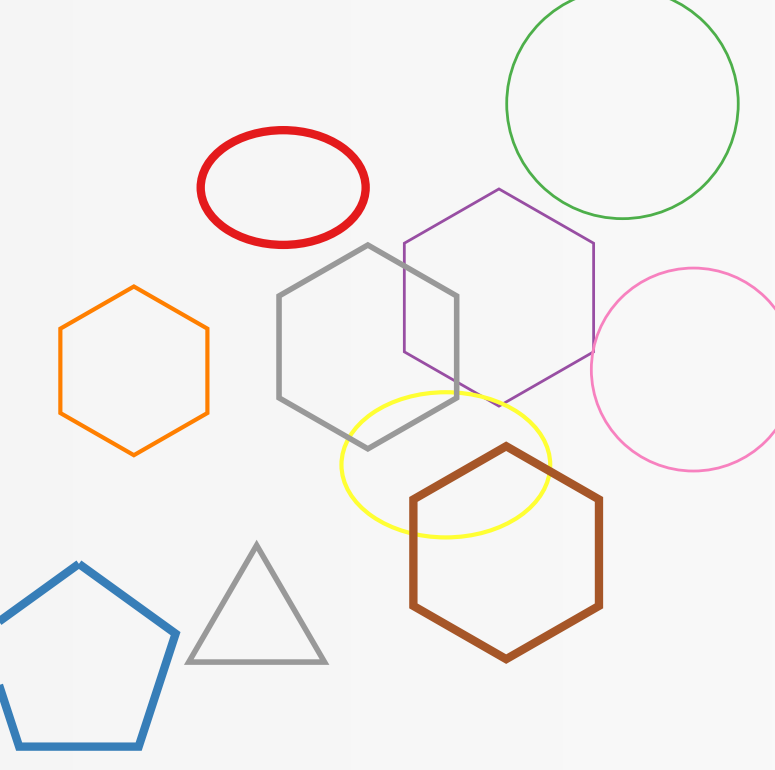[{"shape": "oval", "thickness": 3, "radius": 0.53, "center": [0.365, 0.756]}, {"shape": "pentagon", "thickness": 3, "radius": 0.66, "center": [0.102, 0.137]}, {"shape": "circle", "thickness": 1, "radius": 0.75, "center": [0.803, 0.865]}, {"shape": "hexagon", "thickness": 1, "radius": 0.71, "center": [0.644, 0.614]}, {"shape": "hexagon", "thickness": 1.5, "radius": 0.55, "center": [0.173, 0.518]}, {"shape": "oval", "thickness": 1.5, "radius": 0.67, "center": [0.575, 0.396]}, {"shape": "hexagon", "thickness": 3, "radius": 0.69, "center": [0.653, 0.282]}, {"shape": "circle", "thickness": 1, "radius": 0.66, "center": [0.895, 0.52]}, {"shape": "hexagon", "thickness": 2, "radius": 0.66, "center": [0.475, 0.549]}, {"shape": "triangle", "thickness": 2, "radius": 0.51, "center": [0.331, 0.191]}]